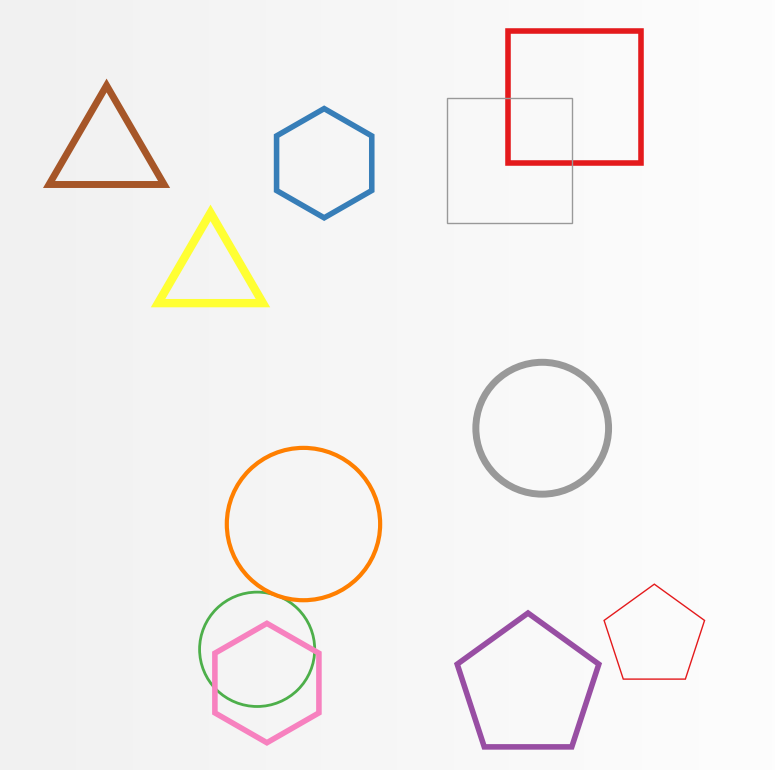[{"shape": "pentagon", "thickness": 0.5, "radius": 0.34, "center": [0.844, 0.173]}, {"shape": "square", "thickness": 2, "radius": 0.43, "center": [0.742, 0.874]}, {"shape": "hexagon", "thickness": 2, "radius": 0.35, "center": [0.418, 0.788]}, {"shape": "circle", "thickness": 1, "radius": 0.37, "center": [0.332, 0.157]}, {"shape": "pentagon", "thickness": 2, "radius": 0.48, "center": [0.681, 0.108]}, {"shape": "circle", "thickness": 1.5, "radius": 0.49, "center": [0.392, 0.319]}, {"shape": "triangle", "thickness": 3, "radius": 0.39, "center": [0.272, 0.645]}, {"shape": "triangle", "thickness": 2.5, "radius": 0.43, "center": [0.138, 0.803]}, {"shape": "hexagon", "thickness": 2, "radius": 0.39, "center": [0.344, 0.113]}, {"shape": "square", "thickness": 0.5, "radius": 0.4, "center": [0.658, 0.791]}, {"shape": "circle", "thickness": 2.5, "radius": 0.43, "center": [0.7, 0.444]}]